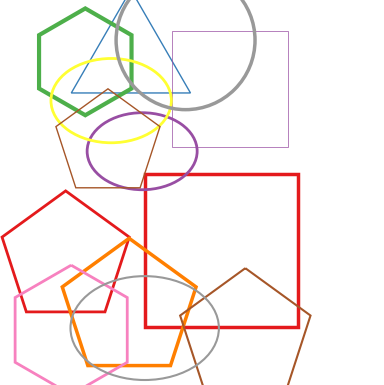[{"shape": "pentagon", "thickness": 2, "radius": 0.87, "center": [0.171, 0.33]}, {"shape": "square", "thickness": 2.5, "radius": 0.99, "center": [0.576, 0.349]}, {"shape": "triangle", "thickness": 1, "radius": 0.89, "center": [0.34, 0.848]}, {"shape": "hexagon", "thickness": 3, "radius": 0.69, "center": [0.222, 0.839]}, {"shape": "oval", "thickness": 2, "radius": 0.71, "center": [0.369, 0.607]}, {"shape": "square", "thickness": 0.5, "radius": 0.75, "center": [0.597, 0.769]}, {"shape": "pentagon", "thickness": 2.5, "radius": 0.91, "center": [0.335, 0.198]}, {"shape": "oval", "thickness": 2, "radius": 0.78, "center": [0.289, 0.739]}, {"shape": "pentagon", "thickness": 1.5, "radius": 0.89, "center": [0.637, 0.125]}, {"shape": "pentagon", "thickness": 1, "radius": 0.71, "center": [0.28, 0.627]}, {"shape": "hexagon", "thickness": 2, "radius": 0.84, "center": [0.185, 0.143]}, {"shape": "oval", "thickness": 1.5, "radius": 0.96, "center": [0.376, 0.148]}, {"shape": "circle", "thickness": 2.5, "radius": 0.9, "center": [0.482, 0.896]}]